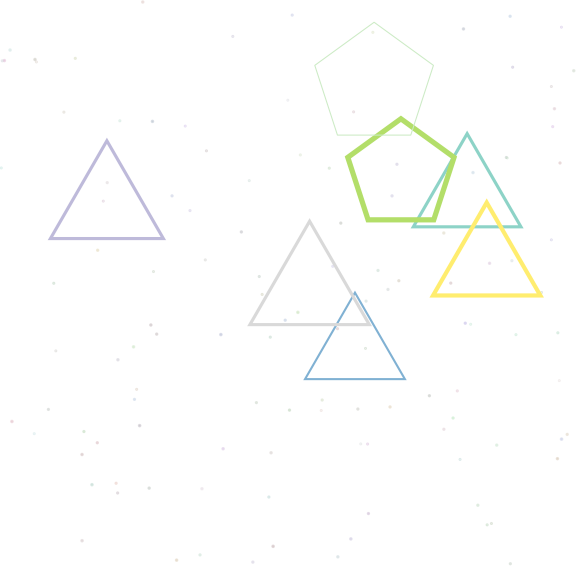[{"shape": "triangle", "thickness": 1.5, "radius": 0.54, "center": [0.809, 0.66]}, {"shape": "triangle", "thickness": 1.5, "radius": 0.56, "center": [0.185, 0.642]}, {"shape": "triangle", "thickness": 1, "radius": 0.5, "center": [0.615, 0.393]}, {"shape": "pentagon", "thickness": 2.5, "radius": 0.48, "center": [0.694, 0.697]}, {"shape": "triangle", "thickness": 1.5, "radius": 0.6, "center": [0.536, 0.497]}, {"shape": "pentagon", "thickness": 0.5, "radius": 0.54, "center": [0.648, 0.853]}, {"shape": "triangle", "thickness": 2, "radius": 0.54, "center": [0.843, 0.541]}]